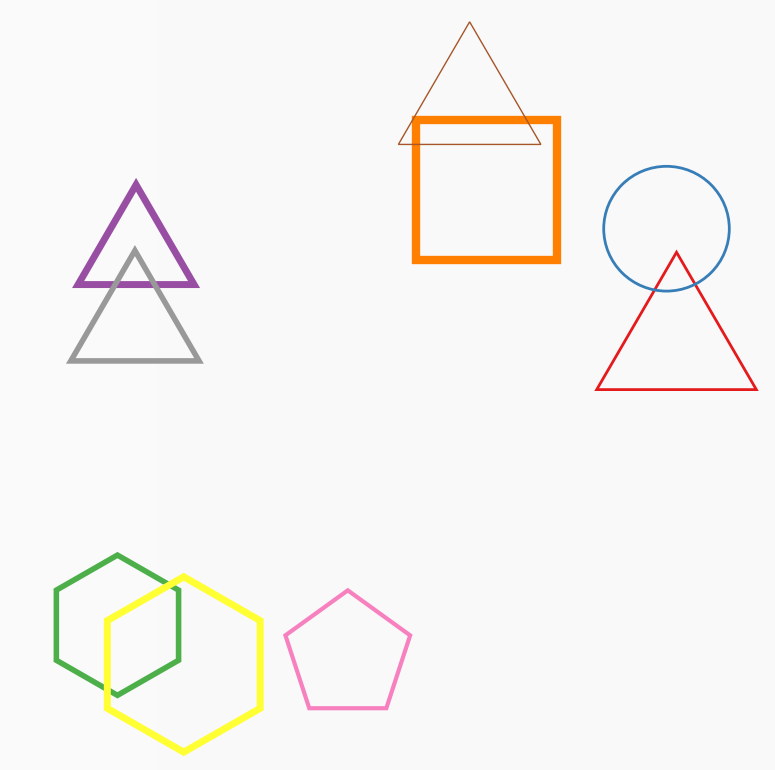[{"shape": "triangle", "thickness": 1, "radius": 0.59, "center": [0.873, 0.553]}, {"shape": "circle", "thickness": 1, "radius": 0.41, "center": [0.86, 0.703]}, {"shape": "hexagon", "thickness": 2, "radius": 0.46, "center": [0.152, 0.188]}, {"shape": "triangle", "thickness": 2.5, "radius": 0.43, "center": [0.176, 0.674]}, {"shape": "square", "thickness": 3, "radius": 0.45, "center": [0.628, 0.753]}, {"shape": "hexagon", "thickness": 2.5, "radius": 0.57, "center": [0.237, 0.137]}, {"shape": "triangle", "thickness": 0.5, "radius": 0.53, "center": [0.606, 0.866]}, {"shape": "pentagon", "thickness": 1.5, "radius": 0.42, "center": [0.449, 0.149]}, {"shape": "triangle", "thickness": 2, "radius": 0.48, "center": [0.174, 0.579]}]